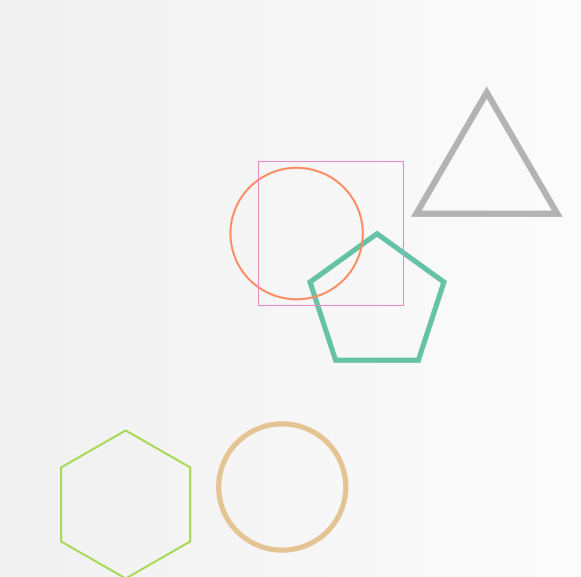[{"shape": "pentagon", "thickness": 2.5, "radius": 0.61, "center": [0.649, 0.473]}, {"shape": "circle", "thickness": 1, "radius": 0.57, "center": [0.51, 0.595]}, {"shape": "square", "thickness": 0.5, "radius": 0.62, "center": [0.569, 0.595]}, {"shape": "hexagon", "thickness": 1, "radius": 0.64, "center": [0.216, 0.126]}, {"shape": "circle", "thickness": 2.5, "radius": 0.55, "center": [0.486, 0.156]}, {"shape": "triangle", "thickness": 3, "radius": 0.7, "center": [0.837, 0.699]}]